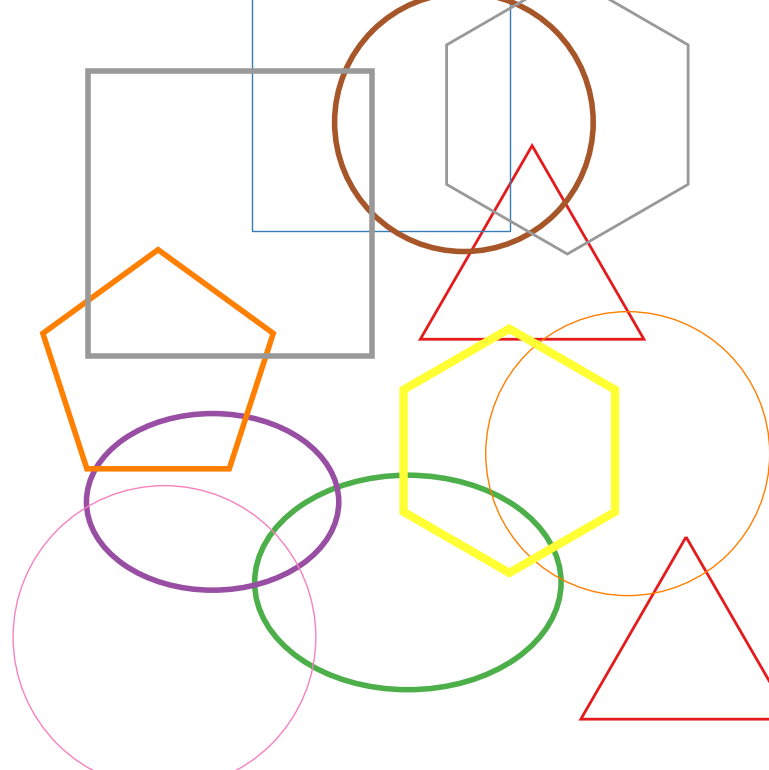[{"shape": "triangle", "thickness": 1, "radius": 0.84, "center": [0.691, 0.643]}, {"shape": "triangle", "thickness": 1, "radius": 0.79, "center": [0.891, 0.145]}, {"shape": "square", "thickness": 0.5, "radius": 0.84, "center": [0.495, 0.868]}, {"shape": "oval", "thickness": 2, "radius": 0.99, "center": [0.53, 0.244]}, {"shape": "oval", "thickness": 2, "radius": 0.82, "center": [0.276, 0.348]}, {"shape": "circle", "thickness": 0.5, "radius": 0.92, "center": [0.815, 0.411]}, {"shape": "pentagon", "thickness": 2, "radius": 0.79, "center": [0.205, 0.518]}, {"shape": "hexagon", "thickness": 3, "radius": 0.79, "center": [0.661, 0.415]}, {"shape": "circle", "thickness": 2, "radius": 0.84, "center": [0.602, 0.841]}, {"shape": "circle", "thickness": 0.5, "radius": 0.98, "center": [0.214, 0.173]}, {"shape": "hexagon", "thickness": 1, "radius": 0.91, "center": [0.737, 0.851]}, {"shape": "square", "thickness": 2, "radius": 0.92, "center": [0.299, 0.723]}]